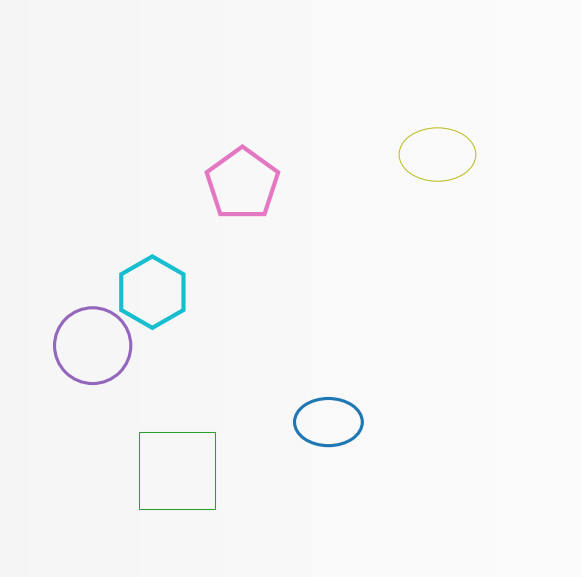[{"shape": "oval", "thickness": 1.5, "radius": 0.29, "center": [0.565, 0.268]}, {"shape": "square", "thickness": 0.5, "radius": 0.33, "center": [0.305, 0.185]}, {"shape": "circle", "thickness": 1.5, "radius": 0.33, "center": [0.159, 0.401]}, {"shape": "pentagon", "thickness": 2, "radius": 0.32, "center": [0.417, 0.681]}, {"shape": "oval", "thickness": 0.5, "radius": 0.33, "center": [0.753, 0.732]}, {"shape": "hexagon", "thickness": 2, "radius": 0.31, "center": [0.262, 0.493]}]